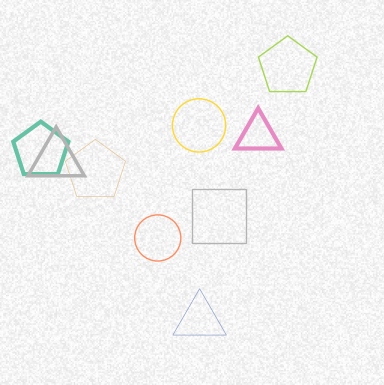[{"shape": "pentagon", "thickness": 3, "radius": 0.38, "center": [0.106, 0.609]}, {"shape": "circle", "thickness": 1, "radius": 0.3, "center": [0.41, 0.382]}, {"shape": "triangle", "thickness": 0.5, "radius": 0.4, "center": [0.519, 0.17]}, {"shape": "triangle", "thickness": 3, "radius": 0.35, "center": [0.671, 0.649]}, {"shape": "pentagon", "thickness": 1, "radius": 0.4, "center": [0.747, 0.827]}, {"shape": "circle", "thickness": 1, "radius": 0.35, "center": [0.517, 0.674]}, {"shape": "pentagon", "thickness": 0.5, "radius": 0.41, "center": [0.248, 0.556]}, {"shape": "triangle", "thickness": 2.5, "radius": 0.42, "center": [0.146, 0.586]}, {"shape": "square", "thickness": 1, "radius": 0.35, "center": [0.57, 0.439]}]